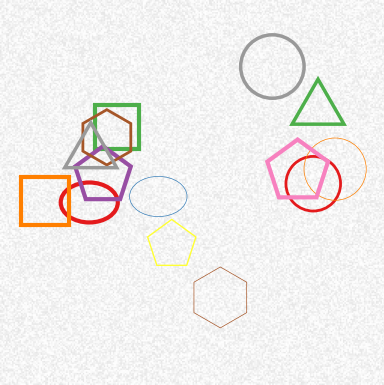[{"shape": "oval", "thickness": 3, "radius": 0.37, "center": [0.232, 0.474]}, {"shape": "circle", "thickness": 2, "radius": 0.35, "center": [0.814, 0.523]}, {"shape": "oval", "thickness": 0.5, "radius": 0.37, "center": [0.411, 0.49]}, {"shape": "square", "thickness": 3, "radius": 0.29, "center": [0.304, 0.671]}, {"shape": "triangle", "thickness": 2.5, "radius": 0.39, "center": [0.826, 0.716]}, {"shape": "pentagon", "thickness": 3, "radius": 0.38, "center": [0.267, 0.544]}, {"shape": "circle", "thickness": 0.5, "radius": 0.4, "center": [0.87, 0.561]}, {"shape": "square", "thickness": 3, "radius": 0.31, "center": [0.116, 0.478]}, {"shape": "pentagon", "thickness": 1, "radius": 0.33, "center": [0.446, 0.364]}, {"shape": "hexagon", "thickness": 0.5, "radius": 0.4, "center": [0.572, 0.227]}, {"shape": "hexagon", "thickness": 2, "radius": 0.36, "center": [0.278, 0.643]}, {"shape": "pentagon", "thickness": 3, "radius": 0.41, "center": [0.773, 0.555]}, {"shape": "circle", "thickness": 2.5, "radius": 0.41, "center": [0.707, 0.827]}, {"shape": "triangle", "thickness": 2.5, "radius": 0.39, "center": [0.236, 0.603]}]